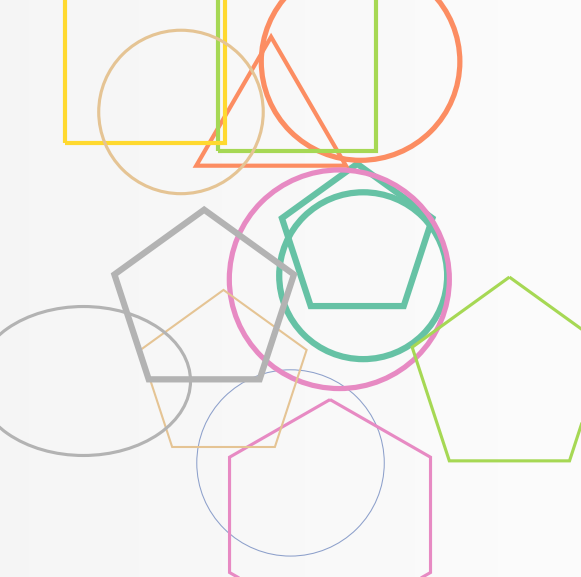[{"shape": "pentagon", "thickness": 3, "radius": 0.68, "center": [0.615, 0.579]}, {"shape": "circle", "thickness": 3, "radius": 0.72, "center": [0.625, 0.522]}, {"shape": "circle", "thickness": 2.5, "radius": 0.85, "center": [0.62, 0.892]}, {"shape": "triangle", "thickness": 2, "radius": 0.74, "center": [0.466, 0.787]}, {"shape": "circle", "thickness": 0.5, "radius": 0.81, "center": [0.5, 0.198]}, {"shape": "circle", "thickness": 2.5, "radius": 0.95, "center": [0.584, 0.516]}, {"shape": "hexagon", "thickness": 1.5, "radius": 1.0, "center": [0.568, 0.108]}, {"shape": "pentagon", "thickness": 1.5, "radius": 0.88, "center": [0.876, 0.343]}, {"shape": "square", "thickness": 2, "radius": 0.68, "center": [0.511, 0.873]}, {"shape": "square", "thickness": 2, "radius": 0.69, "center": [0.249, 0.889]}, {"shape": "circle", "thickness": 1.5, "radius": 0.71, "center": [0.311, 0.805]}, {"shape": "pentagon", "thickness": 1, "radius": 0.75, "center": [0.385, 0.347]}, {"shape": "pentagon", "thickness": 3, "radius": 0.81, "center": [0.351, 0.474]}, {"shape": "oval", "thickness": 1.5, "radius": 0.92, "center": [0.144, 0.339]}]